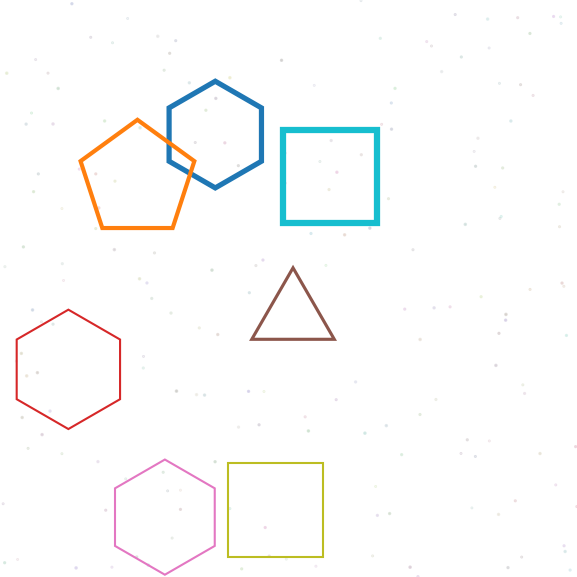[{"shape": "hexagon", "thickness": 2.5, "radius": 0.46, "center": [0.373, 0.766]}, {"shape": "pentagon", "thickness": 2, "radius": 0.52, "center": [0.238, 0.688]}, {"shape": "hexagon", "thickness": 1, "radius": 0.52, "center": [0.118, 0.36]}, {"shape": "triangle", "thickness": 1.5, "radius": 0.41, "center": [0.507, 0.453]}, {"shape": "hexagon", "thickness": 1, "radius": 0.5, "center": [0.285, 0.104]}, {"shape": "square", "thickness": 1, "radius": 0.41, "center": [0.477, 0.116]}, {"shape": "square", "thickness": 3, "radius": 0.4, "center": [0.571, 0.693]}]